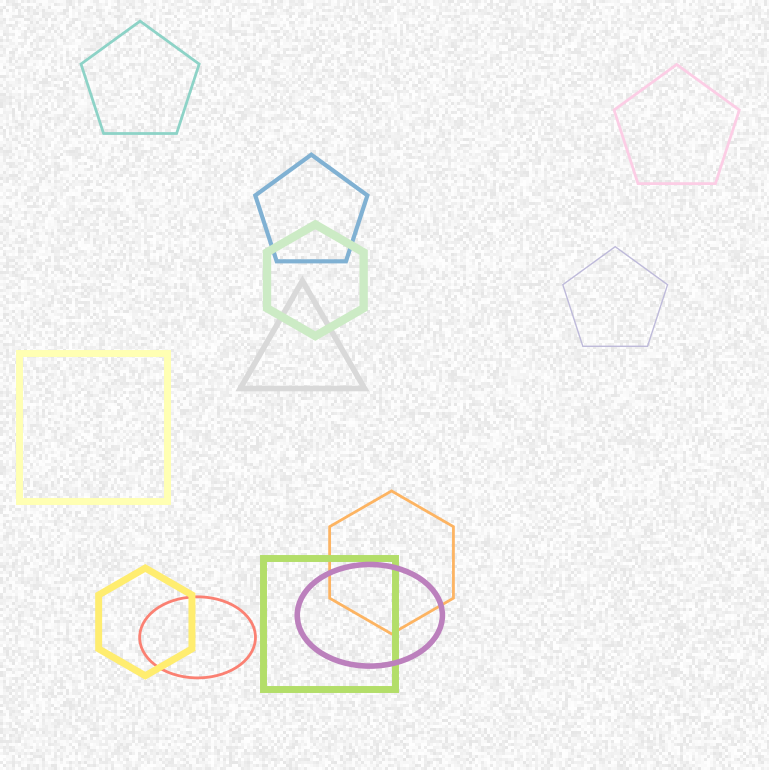[{"shape": "pentagon", "thickness": 1, "radius": 0.4, "center": [0.182, 0.892]}, {"shape": "square", "thickness": 2.5, "radius": 0.48, "center": [0.121, 0.445]}, {"shape": "pentagon", "thickness": 0.5, "radius": 0.36, "center": [0.799, 0.608]}, {"shape": "oval", "thickness": 1, "radius": 0.38, "center": [0.257, 0.172]}, {"shape": "pentagon", "thickness": 1.5, "radius": 0.38, "center": [0.404, 0.723]}, {"shape": "hexagon", "thickness": 1, "radius": 0.46, "center": [0.508, 0.27]}, {"shape": "square", "thickness": 2.5, "radius": 0.43, "center": [0.427, 0.19]}, {"shape": "pentagon", "thickness": 1, "radius": 0.43, "center": [0.879, 0.831]}, {"shape": "triangle", "thickness": 2, "radius": 0.47, "center": [0.393, 0.542]}, {"shape": "oval", "thickness": 2, "radius": 0.47, "center": [0.48, 0.201]}, {"shape": "hexagon", "thickness": 3, "radius": 0.36, "center": [0.41, 0.636]}, {"shape": "hexagon", "thickness": 2.5, "radius": 0.35, "center": [0.189, 0.192]}]